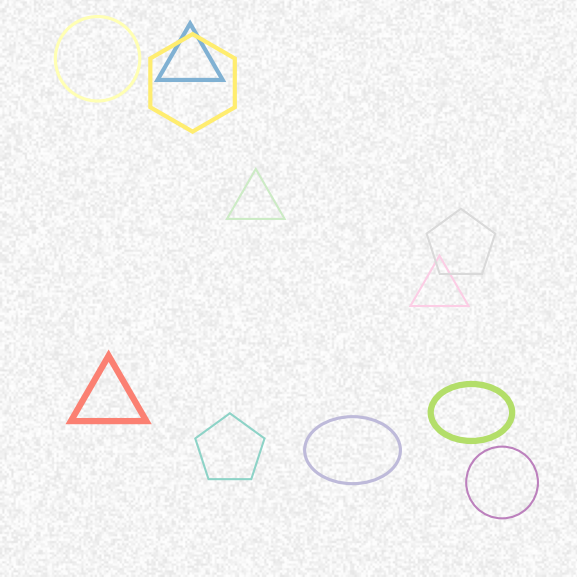[{"shape": "pentagon", "thickness": 1, "radius": 0.32, "center": [0.398, 0.22]}, {"shape": "circle", "thickness": 1.5, "radius": 0.37, "center": [0.169, 0.897]}, {"shape": "oval", "thickness": 1.5, "radius": 0.41, "center": [0.61, 0.22]}, {"shape": "triangle", "thickness": 3, "radius": 0.38, "center": [0.188, 0.308]}, {"shape": "triangle", "thickness": 2, "radius": 0.33, "center": [0.329, 0.893]}, {"shape": "oval", "thickness": 3, "radius": 0.35, "center": [0.816, 0.285]}, {"shape": "triangle", "thickness": 1, "radius": 0.29, "center": [0.761, 0.498]}, {"shape": "pentagon", "thickness": 1, "radius": 0.31, "center": [0.798, 0.575]}, {"shape": "circle", "thickness": 1, "radius": 0.31, "center": [0.869, 0.164]}, {"shape": "triangle", "thickness": 1, "radius": 0.29, "center": [0.443, 0.649]}, {"shape": "hexagon", "thickness": 2, "radius": 0.42, "center": [0.333, 0.856]}]